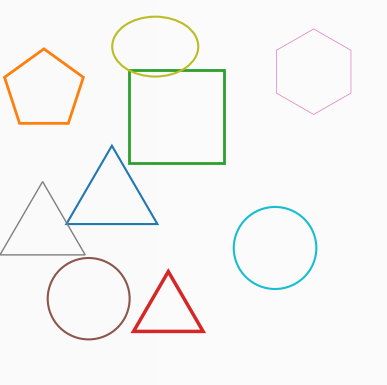[{"shape": "triangle", "thickness": 1.5, "radius": 0.68, "center": [0.289, 0.486]}, {"shape": "pentagon", "thickness": 2, "radius": 0.53, "center": [0.113, 0.766]}, {"shape": "square", "thickness": 2, "radius": 0.61, "center": [0.455, 0.697]}, {"shape": "triangle", "thickness": 2.5, "radius": 0.52, "center": [0.434, 0.191]}, {"shape": "circle", "thickness": 1.5, "radius": 0.53, "center": [0.229, 0.224]}, {"shape": "hexagon", "thickness": 0.5, "radius": 0.56, "center": [0.809, 0.814]}, {"shape": "triangle", "thickness": 1, "radius": 0.63, "center": [0.11, 0.401]}, {"shape": "oval", "thickness": 1.5, "radius": 0.56, "center": [0.401, 0.879]}, {"shape": "circle", "thickness": 1.5, "radius": 0.53, "center": [0.71, 0.356]}]